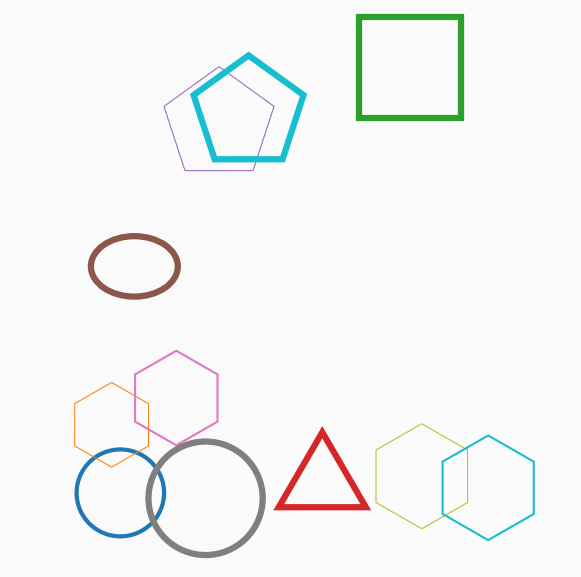[{"shape": "circle", "thickness": 2, "radius": 0.38, "center": [0.207, 0.146]}, {"shape": "hexagon", "thickness": 0.5, "radius": 0.37, "center": [0.192, 0.264]}, {"shape": "square", "thickness": 3, "radius": 0.44, "center": [0.705, 0.882]}, {"shape": "triangle", "thickness": 3, "radius": 0.43, "center": [0.554, 0.164]}, {"shape": "pentagon", "thickness": 0.5, "radius": 0.5, "center": [0.377, 0.784]}, {"shape": "oval", "thickness": 3, "radius": 0.37, "center": [0.231, 0.538]}, {"shape": "hexagon", "thickness": 1, "radius": 0.41, "center": [0.303, 0.31]}, {"shape": "circle", "thickness": 3, "radius": 0.49, "center": [0.354, 0.136]}, {"shape": "hexagon", "thickness": 0.5, "radius": 0.45, "center": [0.726, 0.174]}, {"shape": "hexagon", "thickness": 1, "radius": 0.45, "center": [0.84, 0.154]}, {"shape": "pentagon", "thickness": 3, "radius": 0.5, "center": [0.428, 0.804]}]